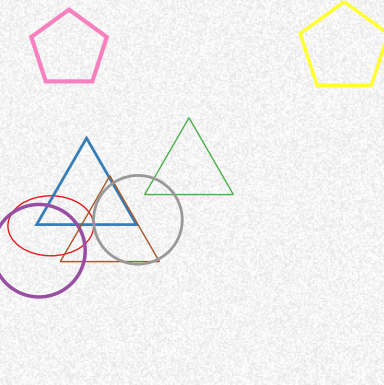[{"shape": "oval", "thickness": 1, "radius": 0.56, "center": [0.132, 0.414]}, {"shape": "triangle", "thickness": 2, "radius": 0.75, "center": [0.225, 0.491]}, {"shape": "triangle", "thickness": 1, "radius": 0.67, "center": [0.491, 0.561]}, {"shape": "circle", "thickness": 2.5, "radius": 0.6, "center": [0.101, 0.349]}, {"shape": "pentagon", "thickness": 2.5, "radius": 0.6, "center": [0.894, 0.876]}, {"shape": "triangle", "thickness": 1, "radius": 0.74, "center": [0.285, 0.395]}, {"shape": "pentagon", "thickness": 3, "radius": 0.52, "center": [0.179, 0.872]}, {"shape": "circle", "thickness": 2, "radius": 0.58, "center": [0.358, 0.429]}]